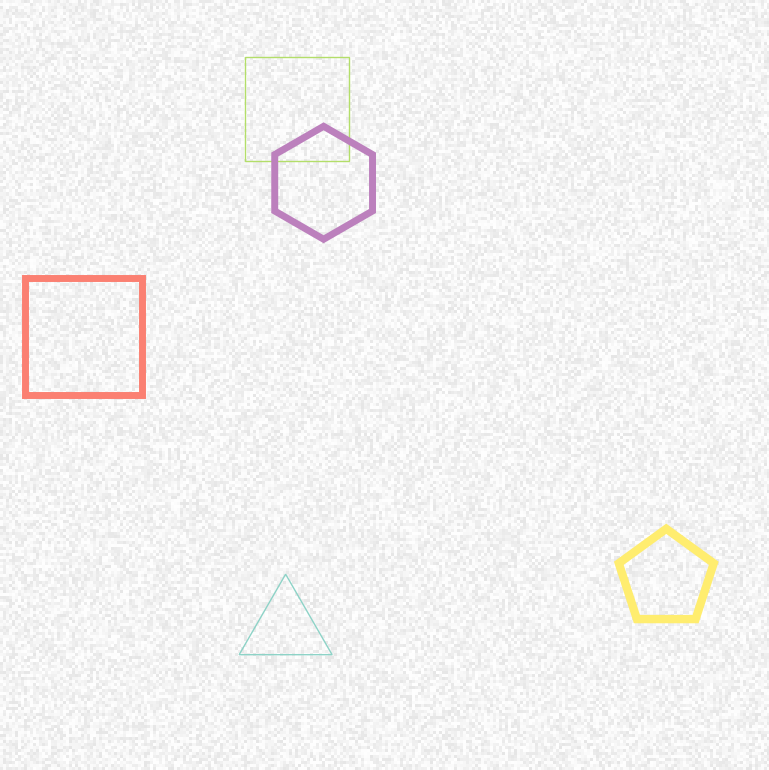[{"shape": "triangle", "thickness": 0.5, "radius": 0.35, "center": [0.371, 0.185]}, {"shape": "square", "thickness": 2.5, "radius": 0.38, "center": [0.108, 0.563]}, {"shape": "square", "thickness": 0.5, "radius": 0.34, "center": [0.385, 0.858]}, {"shape": "hexagon", "thickness": 2.5, "radius": 0.37, "center": [0.42, 0.763]}, {"shape": "pentagon", "thickness": 3, "radius": 0.32, "center": [0.865, 0.248]}]